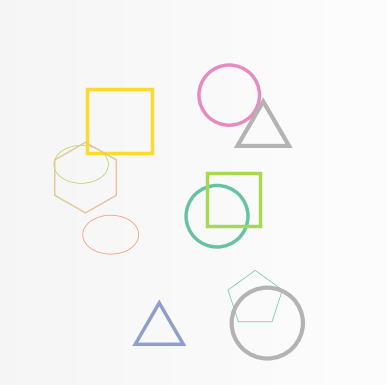[{"shape": "circle", "thickness": 2.5, "radius": 0.4, "center": [0.56, 0.438]}, {"shape": "pentagon", "thickness": 0.5, "radius": 0.37, "center": [0.659, 0.224]}, {"shape": "oval", "thickness": 0.5, "radius": 0.36, "center": [0.286, 0.39]}, {"shape": "triangle", "thickness": 2.5, "radius": 0.36, "center": [0.411, 0.142]}, {"shape": "circle", "thickness": 2.5, "radius": 0.39, "center": [0.592, 0.753]}, {"shape": "square", "thickness": 2.5, "radius": 0.34, "center": [0.604, 0.482]}, {"shape": "oval", "thickness": 0.5, "radius": 0.35, "center": [0.209, 0.573]}, {"shape": "square", "thickness": 2.5, "radius": 0.42, "center": [0.309, 0.686]}, {"shape": "hexagon", "thickness": 1, "radius": 0.46, "center": [0.221, 0.539]}, {"shape": "circle", "thickness": 3, "radius": 0.46, "center": [0.69, 0.161]}, {"shape": "triangle", "thickness": 3, "radius": 0.38, "center": [0.679, 0.659]}]